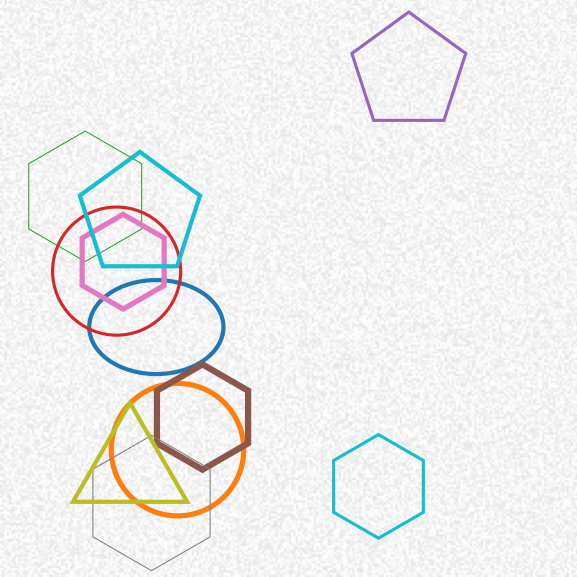[{"shape": "oval", "thickness": 2, "radius": 0.58, "center": [0.271, 0.433]}, {"shape": "circle", "thickness": 2.5, "radius": 0.57, "center": [0.307, 0.221]}, {"shape": "hexagon", "thickness": 0.5, "radius": 0.56, "center": [0.148, 0.659]}, {"shape": "circle", "thickness": 1.5, "radius": 0.55, "center": [0.202, 0.53]}, {"shape": "pentagon", "thickness": 1.5, "radius": 0.52, "center": [0.708, 0.875]}, {"shape": "hexagon", "thickness": 3, "radius": 0.46, "center": [0.351, 0.277]}, {"shape": "hexagon", "thickness": 2.5, "radius": 0.41, "center": [0.213, 0.546]}, {"shape": "hexagon", "thickness": 0.5, "radius": 0.59, "center": [0.262, 0.128]}, {"shape": "triangle", "thickness": 2, "radius": 0.57, "center": [0.225, 0.187]}, {"shape": "hexagon", "thickness": 1.5, "radius": 0.45, "center": [0.655, 0.157]}, {"shape": "pentagon", "thickness": 2, "radius": 0.55, "center": [0.242, 0.627]}]